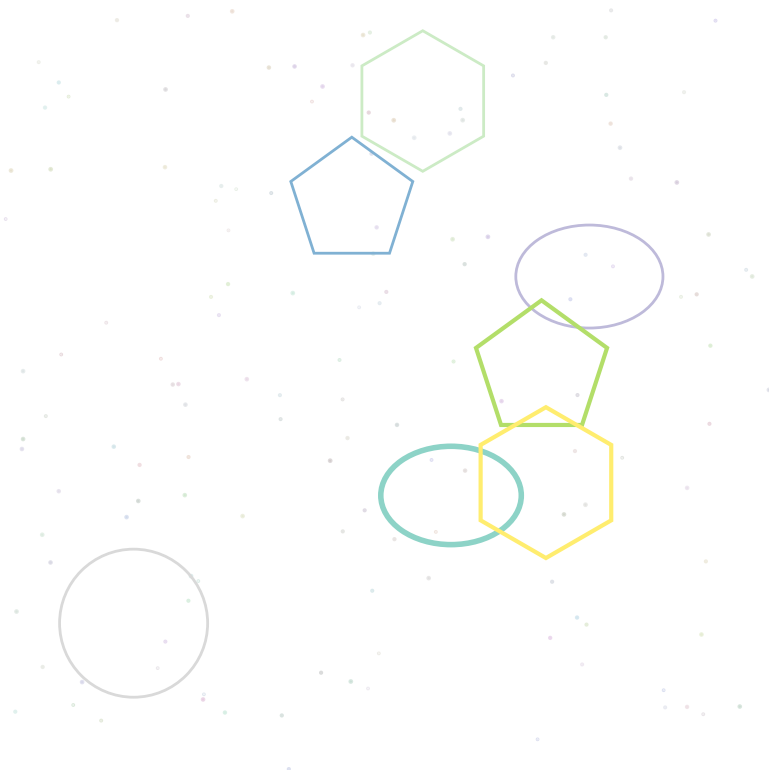[{"shape": "oval", "thickness": 2, "radius": 0.46, "center": [0.586, 0.357]}, {"shape": "oval", "thickness": 1, "radius": 0.48, "center": [0.765, 0.641]}, {"shape": "pentagon", "thickness": 1, "radius": 0.42, "center": [0.457, 0.739]}, {"shape": "pentagon", "thickness": 1.5, "radius": 0.45, "center": [0.703, 0.52]}, {"shape": "circle", "thickness": 1, "radius": 0.48, "center": [0.174, 0.191]}, {"shape": "hexagon", "thickness": 1, "radius": 0.46, "center": [0.549, 0.869]}, {"shape": "hexagon", "thickness": 1.5, "radius": 0.49, "center": [0.709, 0.373]}]